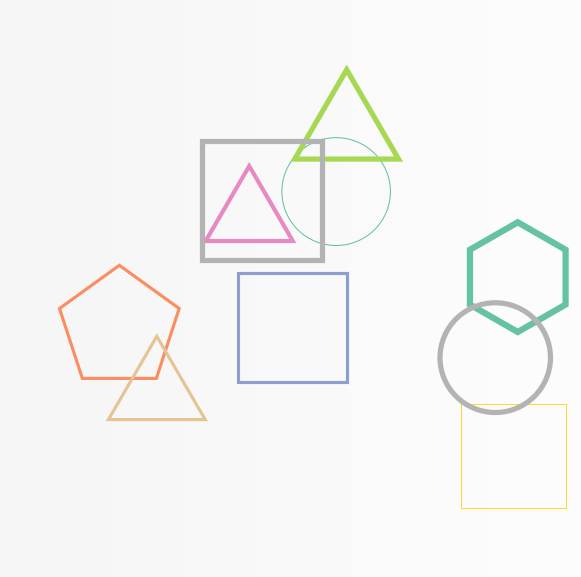[{"shape": "hexagon", "thickness": 3, "radius": 0.47, "center": [0.891, 0.519]}, {"shape": "circle", "thickness": 0.5, "radius": 0.47, "center": [0.578, 0.667]}, {"shape": "pentagon", "thickness": 1.5, "radius": 0.54, "center": [0.205, 0.431]}, {"shape": "square", "thickness": 1.5, "radius": 0.47, "center": [0.504, 0.432]}, {"shape": "triangle", "thickness": 2, "radius": 0.43, "center": [0.429, 0.625]}, {"shape": "triangle", "thickness": 2.5, "radius": 0.52, "center": [0.596, 0.775]}, {"shape": "square", "thickness": 0.5, "radius": 0.45, "center": [0.883, 0.209]}, {"shape": "triangle", "thickness": 1.5, "radius": 0.48, "center": [0.27, 0.321]}, {"shape": "circle", "thickness": 2.5, "radius": 0.48, "center": [0.852, 0.38]}, {"shape": "square", "thickness": 2.5, "radius": 0.52, "center": [0.45, 0.652]}]